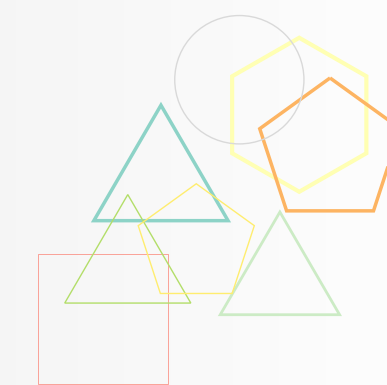[{"shape": "triangle", "thickness": 2.5, "radius": 1.0, "center": [0.415, 0.527]}, {"shape": "hexagon", "thickness": 3, "radius": 1.0, "center": [0.772, 0.702]}, {"shape": "square", "thickness": 0.5, "radius": 0.84, "center": [0.266, 0.172]}, {"shape": "pentagon", "thickness": 2.5, "radius": 0.95, "center": [0.852, 0.607]}, {"shape": "triangle", "thickness": 1, "radius": 0.94, "center": [0.33, 0.307]}, {"shape": "circle", "thickness": 1, "radius": 0.83, "center": [0.618, 0.793]}, {"shape": "triangle", "thickness": 2, "radius": 0.89, "center": [0.722, 0.271]}, {"shape": "pentagon", "thickness": 1, "radius": 0.79, "center": [0.506, 0.365]}]